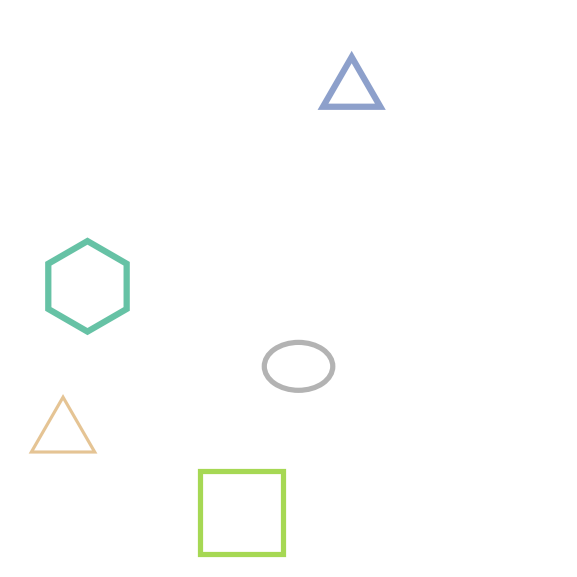[{"shape": "hexagon", "thickness": 3, "radius": 0.39, "center": [0.151, 0.503]}, {"shape": "triangle", "thickness": 3, "radius": 0.29, "center": [0.609, 0.843]}, {"shape": "square", "thickness": 2.5, "radius": 0.36, "center": [0.418, 0.112]}, {"shape": "triangle", "thickness": 1.5, "radius": 0.32, "center": [0.109, 0.248]}, {"shape": "oval", "thickness": 2.5, "radius": 0.3, "center": [0.517, 0.365]}]